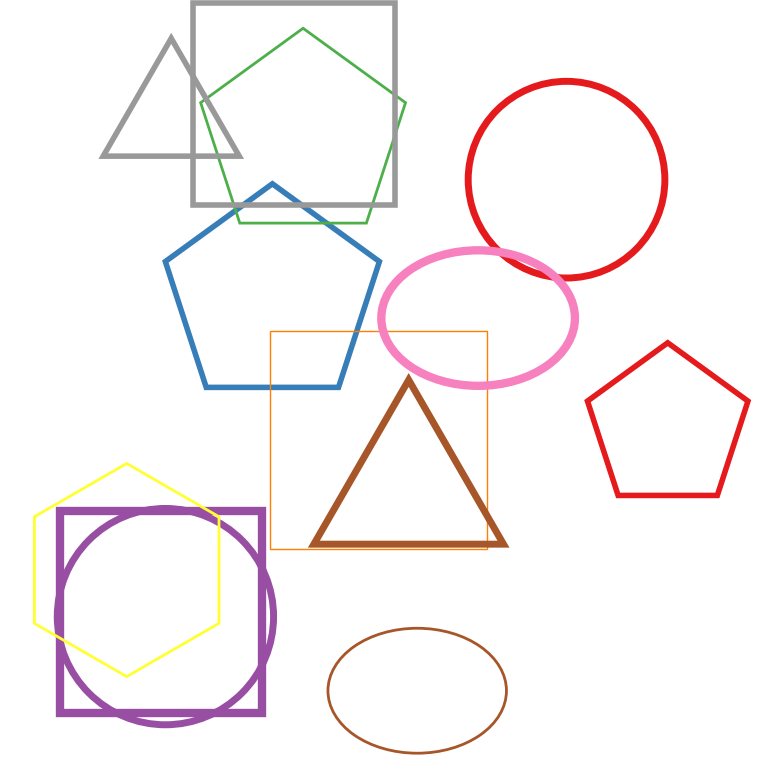[{"shape": "circle", "thickness": 2.5, "radius": 0.64, "center": [0.736, 0.767]}, {"shape": "pentagon", "thickness": 2, "radius": 0.55, "center": [0.867, 0.445]}, {"shape": "pentagon", "thickness": 2, "radius": 0.73, "center": [0.354, 0.615]}, {"shape": "pentagon", "thickness": 1, "radius": 0.7, "center": [0.394, 0.823]}, {"shape": "square", "thickness": 3, "radius": 0.66, "center": [0.209, 0.205]}, {"shape": "circle", "thickness": 2.5, "radius": 0.7, "center": [0.215, 0.199]}, {"shape": "square", "thickness": 0.5, "radius": 0.71, "center": [0.491, 0.428]}, {"shape": "hexagon", "thickness": 1, "radius": 0.69, "center": [0.165, 0.26]}, {"shape": "oval", "thickness": 1, "radius": 0.58, "center": [0.542, 0.103]}, {"shape": "triangle", "thickness": 2.5, "radius": 0.71, "center": [0.531, 0.364]}, {"shape": "oval", "thickness": 3, "radius": 0.63, "center": [0.621, 0.587]}, {"shape": "triangle", "thickness": 2, "radius": 0.51, "center": [0.222, 0.848]}, {"shape": "square", "thickness": 2, "radius": 0.66, "center": [0.382, 0.864]}]